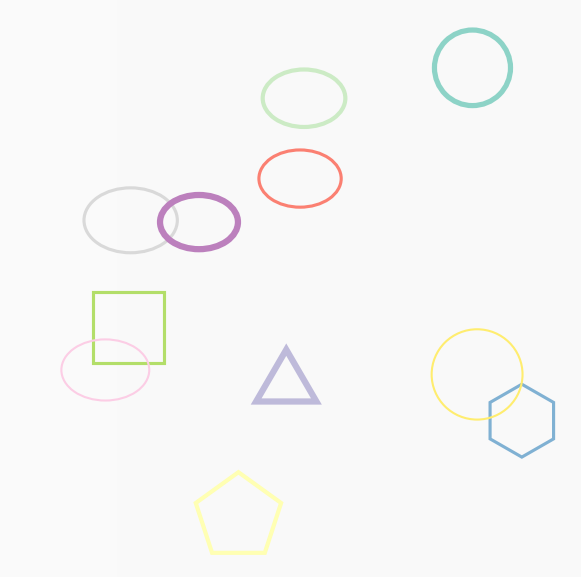[{"shape": "circle", "thickness": 2.5, "radius": 0.33, "center": [0.813, 0.882]}, {"shape": "pentagon", "thickness": 2, "radius": 0.39, "center": [0.41, 0.104]}, {"shape": "triangle", "thickness": 3, "radius": 0.3, "center": [0.493, 0.334]}, {"shape": "oval", "thickness": 1.5, "radius": 0.35, "center": [0.516, 0.69]}, {"shape": "hexagon", "thickness": 1.5, "radius": 0.32, "center": [0.898, 0.271]}, {"shape": "square", "thickness": 1.5, "radius": 0.31, "center": [0.221, 0.432]}, {"shape": "oval", "thickness": 1, "radius": 0.38, "center": [0.181, 0.359]}, {"shape": "oval", "thickness": 1.5, "radius": 0.4, "center": [0.225, 0.618]}, {"shape": "oval", "thickness": 3, "radius": 0.34, "center": [0.342, 0.615]}, {"shape": "oval", "thickness": 2, "radius": 0.36, "center": [0.523, 0.829]}, {"shape": "circle", "thickness": 1, "radius": 0.39, "center": [0.821, 0.351]}]